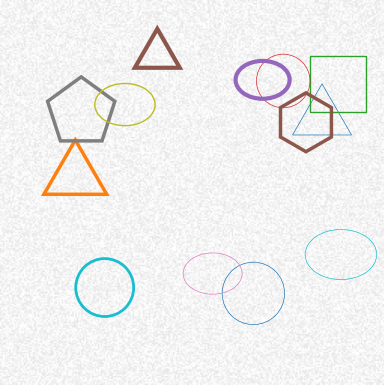[{"shape": "circle", "thickness": 0.5, "radius": 0.41, "center": [0.658, 0.238]}, {"shape": "triangle", "thickness": 0.5, "radius": 0.44, "center": [0.836, 0.694]}, {"shape": "triangle", "thickness": 2.5, "radius": 0.47, "center": [0.196, 0.542]}, {"shape": "square", "thickness": 1, "radius": 0.36, "center": [0.878, 0.781]}, {"shape": "circle", "thickness": 0.5, "radius": 0.35, "center": [0.736, 0.79]}, {"shape": "oval", "thickness": 3, "radius": 0.35, "center": [0.682, 0.793]}, {"shape": "triangle", "thickness": 3, "radius": 0.34, "center": [0.409, 0.858]}, {"shape": "hexagon", "thickness": 2.5, "radius": 0.38, "center": [0.795, 0.682]}, {"shape": "oval", "thickness": 0.5, "radius": 0.38, "center": [0.552, 0.289]}, {"shape": "pentagon", "thickness": 2.5, "radius": 0.46, "center": [0.211, 0.708]}, {"shape": "oval", "thickness": 1, "radius": 0.39, "center": [0.325, 0.728]}, {"shape": "circle", "thickness": 2, "radius": 0.38, "center": [0.272, 0.253]}, {"shape": "oval", "thickness": 0.5, "radius": 0.46, "center": [0.886, 0.339]}]